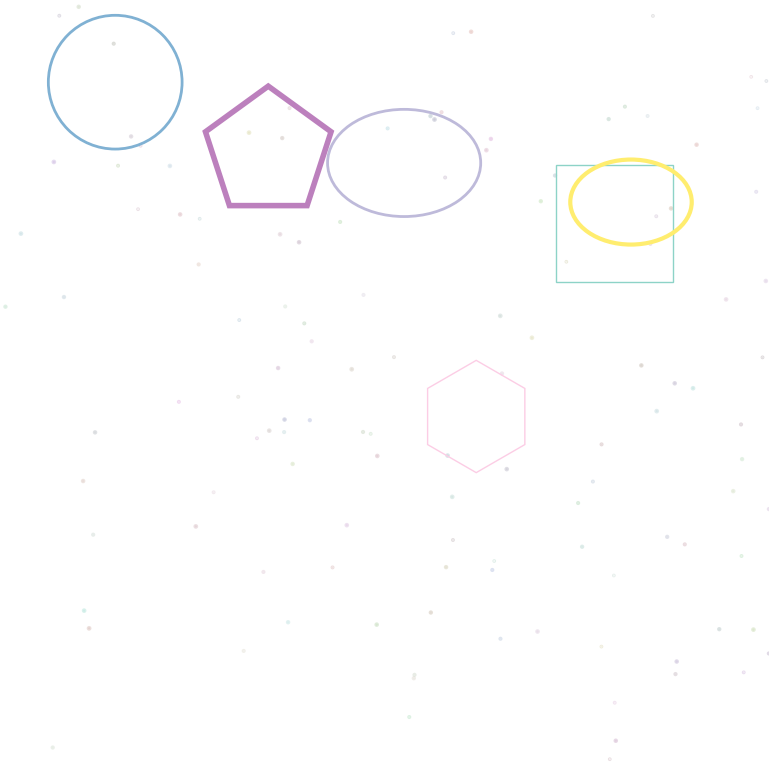[{"shape": "square", "thickness": 0.5, "radius": 0.38, "center": [0.798, 0.71]}, {"shape": "oval", "thickness": 1, "radius": 0.5, "center": [0.525, 0.788]}, {"shape": "circle", "thickness": 1, "radius": 0.43, "center": [0.15, 0.893]}, {"shape": "hexagon", "thickness": 0.5, "radius": 0.36, "center": [0.618, 0.459]}, {"shape": "pentagon", "thickness": 2, "radius": 0.43, "center": [0.348, 0.802]}, {"shape": "oval", "thickness": 1.5, "radius": 0.39, "center": [0.819, 0.738]}]